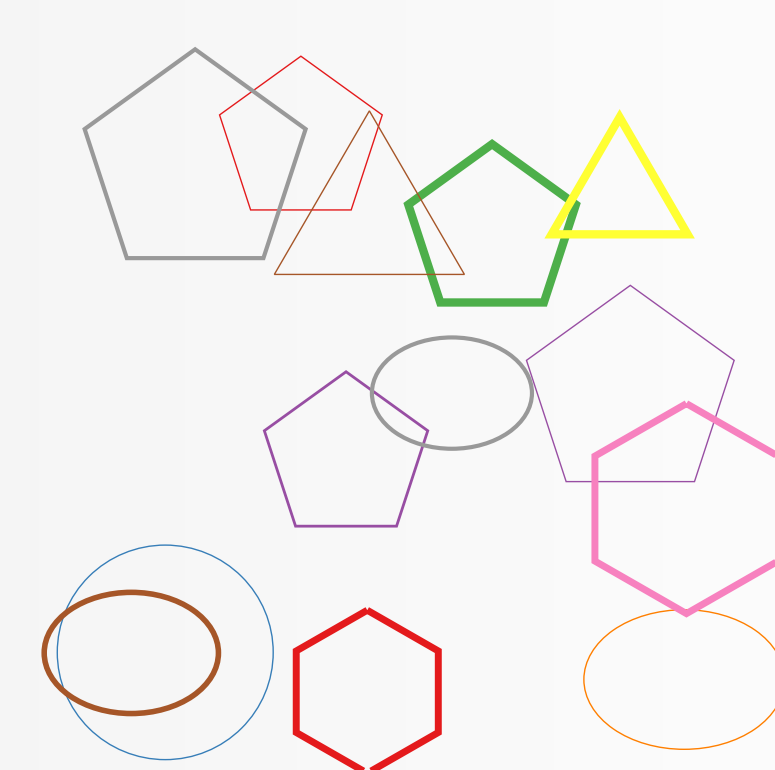[{"shape": "pentagon", "thickness": 0.5, "radius": 0.55, "center": [0.388, 0.817]}, {"shape": "hexagon", "thickness": 2.5, "radius": 0.53, "center": [0.474, 0.102]}, {"shape": "circle", "thickness": 0.5, "radius": 0.7, "center": [0.213, 0.153]}, {"shape": "pentagon", "thickness": 3, "radius": 0.57, "center": [0.635, 0.699]}, {"shape": "pentagon", "thickness": 1, "radius": 0.55, "center": [0.447, 0.406]}, {"shape": "pentagon", "thickness": 0.5, "radius": 0.7, "center": [0.813, 0.489]}, {"shape": "oval", "thickness": 0.5, "radius": 0.65, "center": [0.883, 0.117]}, {"shape": "triangle", "thickness": 3, "radius": 0.51, "center": [0.8, 0.746]}, {"shape": "triangle", "thickness": 0.5, "radius": 0.71, "center": [0.477, 0.714]}, {"shape": "oval", "thickness": 2, "radius": 0.56, "center": [0.169, 0.152]}, {"shape": "hexagon", "thickness": 2.5, "radius": 0.68, "center": [0.886, 0.339]}, {"shape": "pentagon", "thickness": 1.5, "radius": 0.75, "center": [0.252, 0.786]}, {"shape": "oval", "thickness": 1.5, "radius": 0.52, "center": [0.583, 0.489]}]